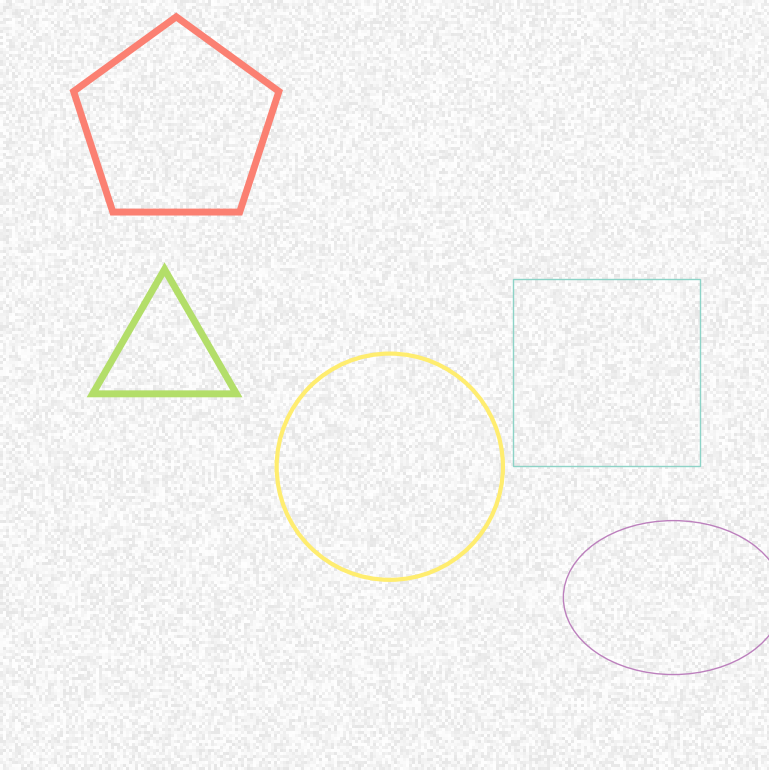[{"shape": "square", "thickness": 0.5, "radius": 0.61, "center": [0.788, 0.516]}, {"shape": "pentagon", "thickness": 2.5, "radius": 0.7, "center": [0.229, 0.838]}, {"shape": "triangle", "thickness": 2.5, "radius": 0.54, "center": [0.214, 0.542]}, {"shape": "oval", "thickness": 0.5, "radius": 0.71, "center": [0.874, 0.224]}, {"shape": "circle", "thickness": 1.5, "radius": 0.73, "center": [0.506, 0.394]}]